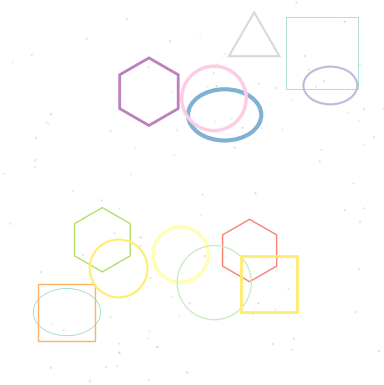[{"shape": "oval", "thickness": 0.5, "radius": 0.44, "center": [0.174, 0.189]}, {"shape": "square", "thickness": 0.5, "radius": 0.47, "center": [0.837, 0.863]}, {"shape": "circle", "thickness": 2.5, "radius": 0.36, "center": [0.469, 0.339]}, {"shape": "oval", "thickness": 1.5, "radius": 0.35, "center": [0.858, 0.778]}, {"shape": "hexagon", "thickness": 1, "radius": 0.41, "center": [0.648, 0.349]}, {"shape": "oval", "thickness": 3, "radius": 0.48, "center": [0.584, 0.702]}, {"shape": "square", "thickness": 1, "radius": 0.37, "center": [0.172, 0.188]}, {"shape": "hexagon", "thickness": 1, "radius": 0.42, "center": [0.266, 0.377]}, {"shape": "circle", "thickness": 2.5, "radius": 0.42, "center": [0.556, 0.744]}, {"shape": "triangle", "thickness": 1.5, "radius": 0.38, "center": [0.66, 0.892]}, {"shape": "hexagon", "thickness": 2, "radius": 0.44, "center": [0.387, 0.762]}, {"shape": "circle", "thickness": 1, "radius": 0.48, "center": [0.557, 0.266]}, {"shape": "square", "thickness": 2, "radius": 0.37, "center": [0.698, 0.263]}, {"shape": "circle", "thickness": 1.5, "radius": 0.38, "center": [0.308, 0.303]}]